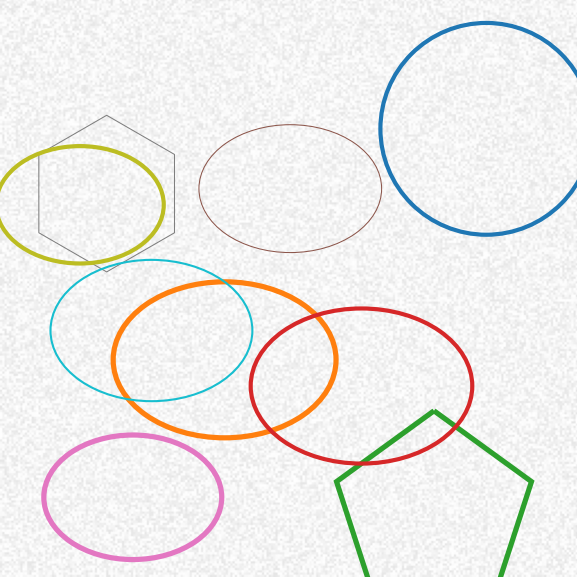[{"shape": "circle", "thickness": 2, "radius": 0.92, "center": [0.842, 0.776]}, {"shape": "oval", "thickness": 2.5, "radius": 0.96, "center": [0.389, 0.376]}, {"shape": "pentagon", "thickness": 2.5, "radius": 0.89, "center": [0.752, 0.11]}, {"shape": "oval", "thickness": 2, "radius": 0.96, "center": [0.626, 0.331]}, {"shape": "oval", "thickness": 0.5, "radius": 0.79, "center": [0.503, 0.672]}, {"shape": "oval", "thickness": 2.5, "radius": 0.77, "center": [0.23, 0.138]}, {"shape": "hexagon", "thickness": 0.5, "radius": 0.68, "center": [0.185, 0.664]}, {"shape": "oval", "thickness": 2, "radius": 0.73, "center": [0.138, 0.644]}, {"shape": "oval", "thickness": 1, "radius": 0.87, "center": [0.262, 0.427]}]